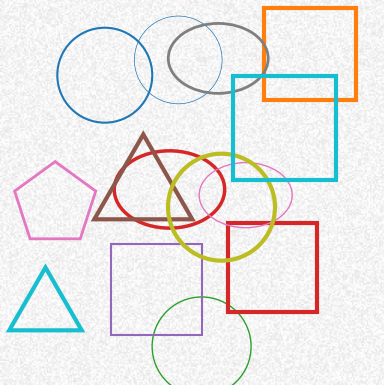[{"shape": "circle", "thickness": 1.5, "radius": 0.62, "center": [0.272, 0.805]}, {"shape": "circle", "thickness": 0.5, "radius": 0.57, "center": [0.463, 0.844]}, {"shape": "square", "thickness": 3, "radius": 0.59, "center": [0.805, 0.86]}, {"shape": "circle", "thickness": 1, "radius": 0.64, "center": [0.524, 0.1]}, {"shape": "square", "thickness": 3, "radius": 0.58, "center": [0.708, 0.305]}, {"shape": "oval", "thickness": 2.5, "radius": 0.72, "center": [0.44, 0.508]}, {"shape": "square", "thickness": 1.5, "radius": 0.59, "center": [0.406, 0.248]}, {"shape": "triangle", "thickness": 3, "radius": 0.73, "center": [0.372, 0.504]}, {"shape": "pentagon", "thickness": 2, "radius": 0.55, "center": [0.143, 0.469]}, {"shape": "oval", "thickness": 1, "radius": 0.6, "center": [0.638, 0.493]}, {"shape": "oval", "thickness": 2, "radius": 0.65, "center": [0.567, 0.848]}, {"shape": "circle", "thickness": 3, "radius": 0.69, "center": [0.575, 0.462]}, {"shape": "triangle", "thickness": 3, "radius": 0.54, "center": [0.118, 0.196]}, {"shape": "square", "thickness": 3, "radius": 0.67, "center": [0.739, 0.668]}]